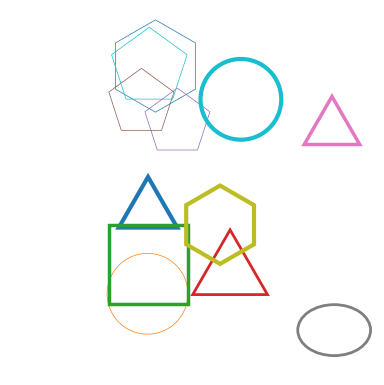[{"shape": "triangle", "thickness": 3, "radius": 0.44, "center": [0.384, 0.453]}, {"shape": "hexagon", "thickness": 0.5, "radius": 0.6, "center": [0.404, 0.828]}, {"shape": "circle", "thickness": 0.5, "radius": 0.52, "center": [0.383, 0.237]}, {"shape": "square", "thickness": 2.5, "radius": 0.51, "center": [0.387, 0.313]}, {"shape": "triangle", "thickness": 2, "radius": 0.56, "center": [0.598, 0.291]}, {"shape": "pentagon", "thickness": 0.5, "radius": 0.44, "center": [0.461, 0.682]}, {"shape": "pentagon", "thickness": 0.5, "radius": 0.44, "center": [0.367, 0.733]}, {"shape": "triangle", "thickness": 2.5, "radius": 0.42, "center": [0.862, 0.666]}, {"shape": "oval", "thickness": 2, "radius": 0.47, "center": [0.868, 0.143]}, {"shape": "hexagon", "thickness": 3, "radius": 0.51, "center": [0.572, 0.416]}, {"shape": "circle", "thickness": 3, "radius": 0.52, "center": [0.626, 0.742]}, {"shape": "pentagon", "thickness": 0.5, "radius": 0.52, "center": [0.388, 0.826]}]